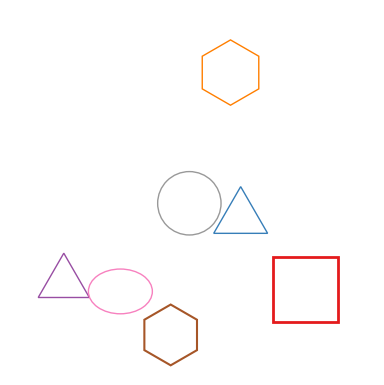[{"shape": "square", "thickness": 2, "radius": 0.42, "center": [0.793, 0.247]}, {"shape": "triangle", "thickness": 1, "radius": 0.4, "center": [0.625, 0.434]}, {"shape": "triangle", "thickness": 1, "radius": 0.38, "center": [0.166, 0.266]}, {"shape": "hexagon", "thickness": 1, "radius": 0.42, "center": [0.599, 0.812]}, {"shape": "hexagon", "thickness": 1.5, "radius": 0.39, "center": [0.443, 0.13]}, {"shape": "oval", "thickness": 1, "radius": 0.42, "center": [0.313, 0.243]}, {"shape": "circle", "thickness": 1, "radius": 0.41, "center": [0.492, 0.472]}]